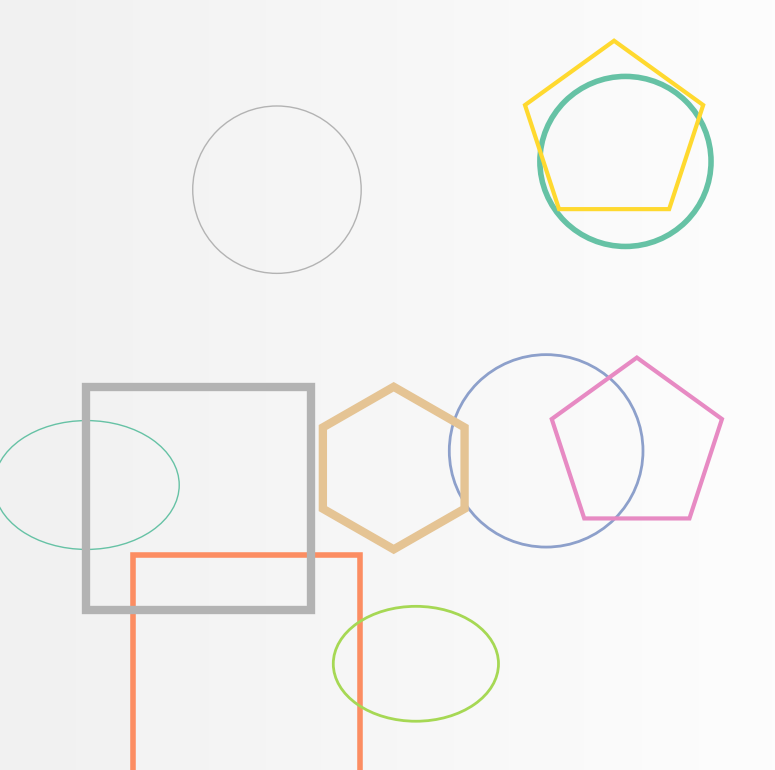[{"shape": "circle", "thickness": 2, "radius": 0.55, "center": [0.807, 0.79]}, {"shape": "oval", "thickness": 0.5, "radius": 0.6, "center": [0.112, 0.37]}, {"shape": "square", "thickness": 2, "radius": 0.73, "center": [0.318, 0.133]}, {"shape": "circle", "thickness": 1, "radius": 0.62, "center": [0.705, 0.414]}, {"shape": "pentagon", "thickness": 1.5, "radius": 0.58, "center": [0.822, 0.42]}, {"shape": "oval", "thickness": 1, "radius": 0.53, "center": [0.537, 0.138]}, {"shape": "pentagon", "thickness": 1.5, "radius": 0.6, "center": [0.792, 0.826]}, {"shape": "hexagon", "thickness": 3, "radius": 0.53, "center": [0.508, 0.392]}, {"shape": "circle", "thickness": 0.5, "radius": 0.54, "center": [0.357, 0.754]}, {"shape": "square", "thickness": 3, "radius": 0.73, "center": [0.256, 0.353]}]